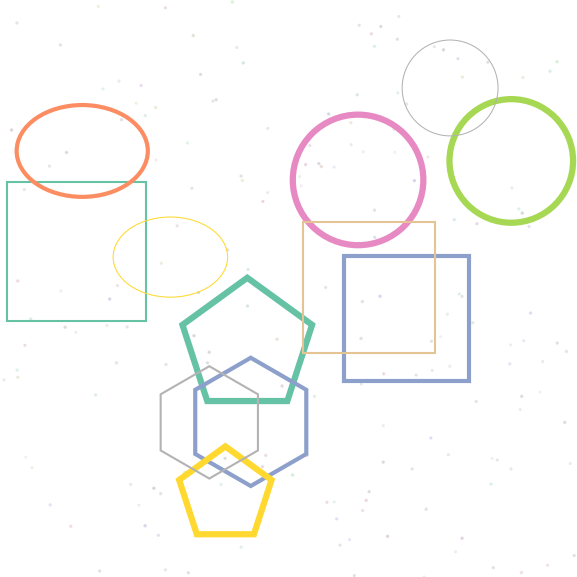[{"shape": "square", "thickness": 1, "radius": 0.6, "center": [0.133, 0.564]}, {"shape": "pentagon", "thickness": 3, "radius": 0.59, "center": [0.428, 0.4]}, {"shape": "oval", "thickness": 2, "radius": 0.57, "center": [0.142, 0.738]}, {"shape": "square", "thickness": 2, "radius": 0.54, "center": [0.703, 0.448]}, {"shape": "hexagon", "thickness": 2, "radius": 0.56, "center": [0.434, 0.269]}, {"shape": "circle", "thickness": 3, "radius": 0.57, "center": [0.62, 0.688]}, {"shape": "circle", "thickness": 3, "radius": 0.54, "center": [0.885, 0.72]}, {"shape": "pentagon", "thickness": 3, "radius": 0.42, "center": [0.39, 0.142]}, {"shape": "oval", "thickness": 0.5, "radius": 0.5, "center": [0.295, 0.554]}, {"shape": "square", "thickness": 1, "radius": 0.57, "center": [0.639, 0.501]}, {"shape": "hexagon", "thickness": 1, "radius": 0.49, "center": [0.362, 0.268]}, {"shape": "circle", "thickness": 0.5, "radius": 0.42, "center": [0.779, 0.847]}]